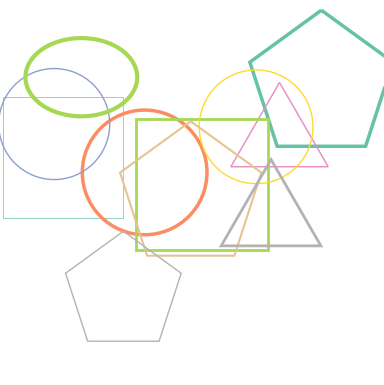[{"shape": "pentagon", "thickness": 2.5, "radius": 0.98, "center": [0.835, 0.778]}, {"shape": "square", "thickness": 0.5, "radius": 0.78, "center": [0.164, 0.591]}, {"shape": "circle", "thickness": 2.5, "radius": 0.81, "center": [0.376, 0.552]}, {"shape": "circle", "thickness": 1, "radius": 0.72, "center": [0.141, 0.678]}, {"shape": "triangle", "thickness": 1, "radius": 0.73, "center": [0.726, 0.64]}, {"shape": "square", "thickness": 2, "radius": 0.85, "center": [0.525, 0.522]}, {"shape": "oval", "thickness": 3, "radius": 0.73, "center": [0.211, 0.799]}, {"shape": "circle", "thickness": 1, "radius": 0.74, "center": [0.665, 0.671]}, {"shape": "pentagon", "thickness": 1.5, "radius": 0.96, "center": [0.495, 0.492]}, {"shape": "pentagon", "thickness": 1, "radius": 0.79, "center": [0.32, 0.241]}, {"shape": "triangle", "thickness": 2, "radius": 0.75, "center": [0.704, 0.436]}]